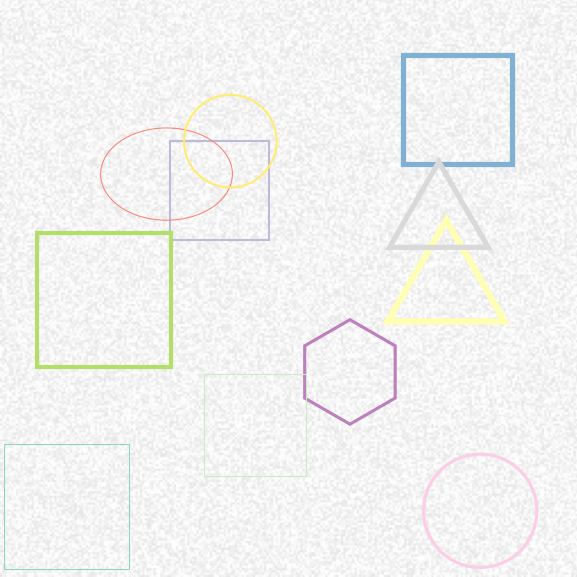[{"shape": "square", "thickness": 0.5, "radius": 0.54, "center": [0.116, 0.122]}, {"shape": "triangle", "thickness": 3, "radius": 0.59, "center": [0.773, 0.501]}, {"shape": "square", "thickness": 1, "radius": 0.43, "center": [0.379, 0.669]}, {"shape": "oval", "thickness": 0.5, "radius": 0.57, "center": [0.288, 0.698]}, {"shape": "square", "thickness": 2.5, "radius": 0.47, "center": [0.793, 0.809]}, {"shape": "square", "thickness": 2, "radius": 0.58, "center": [0.18, 0.48]}, {"shape": "circle", "thickness": 1.5, "radius": 0.49, "center": [0.832, 0.115]}, {"shape": "triangle", "thickness": 2.5, "radius": 0.49, "center": [0.76, 0.62]}, {"shape": "hexagon", "thickness": 1.5, "radius": 0.45, "center": [0.606, 0.355]}, {"shape": "square", "thickness": 0.5, "radius": 0.44, "center": [0.441, 0.264]}, {"shape": "circle", "thickness": 1, "radius": 0.4, "center": [0.399, 0.755]}]